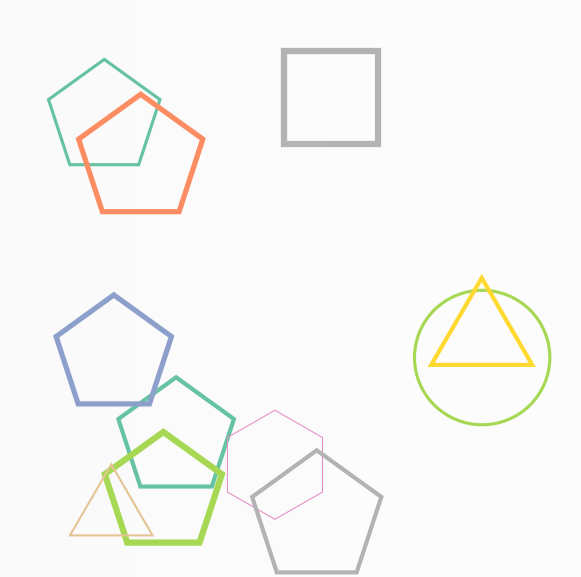[{"shape": "pentagon", "thickness": 2, "radius": 0.52, "center": [0.303, 0.241]}, {"shape": "pentagon", "thickness": 1.5, "radius": 0.5, "center": [0.179, 0.796]}, {"shape": "pentagon", "thickness": 2.5, "radius": 0.56, "center": [0.242, 0.724]}, {"shape": "pentagon", "thickness": 2.5, "radius": 0.52, "center": [0.196, 0.384]}, {"shape": "hexagon", "thickness": 0.5, "radius": 0.47, "center": [0.473, 0.194]}, {"shape": "circle", "thickness": 1.5, "radius": 0.58, "center": [0.83, 0.38]}, {"shape": "pentagon", "thickness": 3, "radius": 0.53, "center": [0.281, 0.145]}, {"shape": "triangle", "thickness": 2, "radius": 0.5, "center": [0.829, 0.417]}, {"shape": "triangle", "thickness": 1, "radius": 0.41, "center": [0.191, 0.113]}, {"shape": "pentagon", "thickness": 2, "radius": 0.58, "center": [0.545, 0.103]}, {"shape": "square", "thickness": 3, "radius": 0.4, "center": [0.569, 0.831]}]